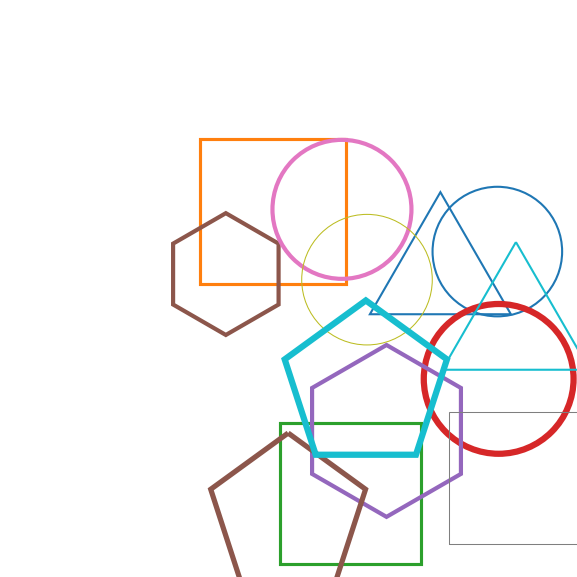[{"shape": "triangle", "thickness": 1, "radius": 0.7, "center": [0.763, 0.525]}, {"shape": "circle", "thickness": 1, "radius": 0.56, "center": [0.861, 0.564]}, {"shape": "square", "thickness": 1.5, "radius": 0.63, "center": [0.473, 0.633]}, {"shape": "square", "thickness": 1.5, "radius": 0.61, "center": [0.607, 0.145]}, {"shape": "circle", "thickness": 3, "radius": 0.65, "center": [0.863, 0.343]}, {"shape": "hexagon", "thickness": 2, "radius": 0.74, "center": [0.669, 0.253]}, {"shape": "pentagon", "thickness": 2.5, "radius": 0.7, "center": [0.499, 0.108]}, {"shape": "hexagon", "thickness": 2, "radius": 0.53, "center": [0.391, 0.525]}, {"shape": "circle", "thickness": 2, "radius": 0.6, "center": [0.592, 0.637]}, {"shape": "square", "thickness": 0.5, "radius": 0.57, "center": [0.892, 0.171]}, {"shape": "circle", "thickness": 0.5, "radius": 0.57, "center": [0.635, 0.515]}, {"shape": "triangle", "thickness": 1, "radius": 0.74, "center": [0.893, 0.433]}, {"shape": "pentagon", "thickness": 3, "radius": 0.74, "center": [0.633, 0.331]}]